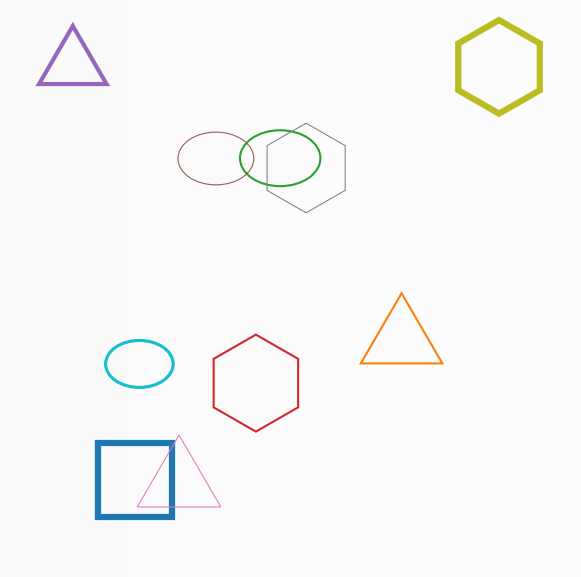[{"shape": "square", "thickness": 3, "radius": 0.32, "center": [0.232, 0.167]}, {"shape": "triangle", "thickness": 1, "radius": 0.41, "center": [0.691, 0.41]}, {"shape": "oval", "thickness": 1, "radius": 0.35, "center": [0.482, 0.725]}, {"shape": "hexagon", "thickness": 1, "radius": 0.42, "center": [0.44, 0.336]}, {"shape": "triangle", "thickness": 2, "radius": 0.34, "center": [0.125, 0.887]}, {"shape": "oval", "thickness": 0.5, "radius": 0.33, "center": [0.371, 0.725]}, {"shape": "triangle", "thickness": 0.5, "radius": 0.42, "center": [0.308, 0.163]}, {"shape": "hexagon", "thickness": 0.5, "radius": 0.39, "center": [0.527, 0.708]}, {"shape": "hexagon", "thickness": 3, "radius": 0.4, "center": [0.859, 0.883]}, {"shape": "oval", "thickness": 1.5, "radius": 0.29, "center": [0.24, 0.369]}]